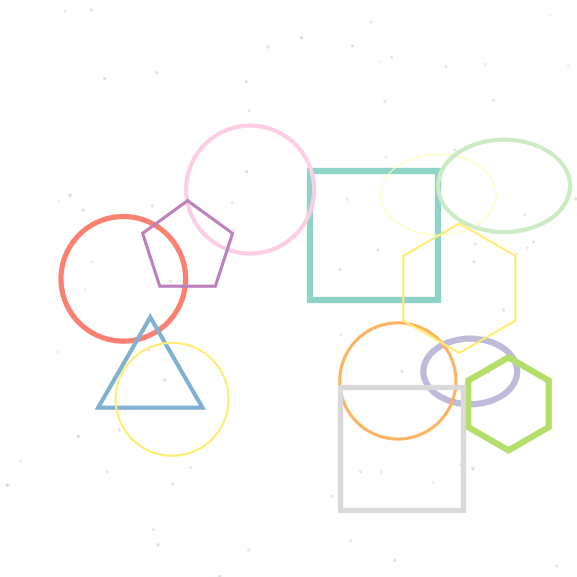[{"shape": "square", "thickness": 3, "radius": 0.56, "center": [0.648, 0.591]}, {"shape": "oval", "thickness": 0.5, "radius": 0.5, "center": [0.759, 0.662]}, {"shape": "oval", "thickness": 3, "radius": 0.41, "center": [0.814, 0.356]}, {"shape": "circle", "thickness": 2.5, "radius": 0.54, "center": [0.214, 0.516]}, {"shape": "triangle", "thickness": 2, "radius": 0.52, "center": [0.26, 0.345]}, {"shape": "circle", "thickness": 1.5, "radius": 0.5, "center": [0.689, 0.339]}, {"shape": "hexagon", "thickness": 3, "radius": 0.4, "center": [0.881, 0.3]}, {"shape": "circle", "thickness": 2, "radius": 0.55, "center": [0.433, 0.671]}, {"shape": "square", "thickness": 2.5, "radius": 0.53, "center": [0.695, 0.223]}, {"shape": "pentagon", "thickness": 1.5, "radius": 0.41, "center": [0.325, 0.57]}, {"shape": "oval", "thickness": 2, "radius": 0.57, "center": [0.873, 0.677]}, {"shape": "circle", "thickness": 1, "radius": 0.49, "center": [0.298, 0.308]}, {"shape": "hexagon", "thickness": 1, "radius": 0.56, "center": [0.795, 0.5]}]